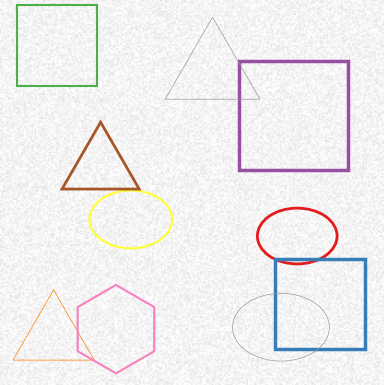[{"shape": "oval", "thickness": 2, "radius": 0.52, "center": [0.772, 0.387]}, {"shape": "square", "thickness": 2.5, "radius": 0.58, "center": [0.831, 0.21]}, {"shape": "square", "thickness": 1.5, "radius": 0.52, "center": [0.148, 0.882]}, {"shape": "square", "thickness": 2.5, "radius": 0.71, "center": [0.763, 0.699]}, {"shape": "triangle", "thickness": 0.5, "radius": 0.61, "center": [0.139, 0.126]}, {"shape": "oval", "thickness": 1.5, "radius": 0.54, "center": [0.34, 0.43]}, {"shape": "triangle", "thickness": 2, "radius": 0.58, "center": [0.261, 0.567]}, {"shape": "hexagon", "thickness": 1.5, "radius": 0.57, "center": [0.301, 0.145]}, {"shape": "oval", "thickness": 0.5, "radius": 0.63, "center": [0.73, 0.15]}, {"shape": "triangle", "thickness": 0.5, "radius": 0.71, "center": [0.552, 0.813]}]